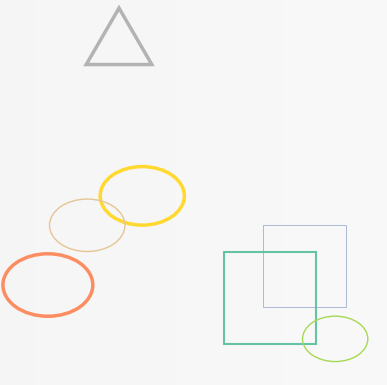[{"shape": "square", "thickness": 1.5, "radius": 0.6, "center": [0.697, 0.225]}, {"shape": "oval", "thickness": 2.5, "radius": 0.58, "center": [0.124, 0.26]}, {"shape": "square", "thickness": 0.5, "radius": 0.53, "center": [0.787, 0.308]}, {"shape": "oval", "thickness": 1, "radius": 0.42, "center": [0.865, 0.12]}, {"shape": "oval", "thickness": 2.5, "radius": 0.54, "center": [0.367, 0.491]}, {"shape": "oval", "thickness": 1, "radius": 0.49, "center": [0.225, 0.415]}, {"shape": "triangle", "thickness": 2.5, "radius": 0.49, "center": [0.307, 0.881]}]